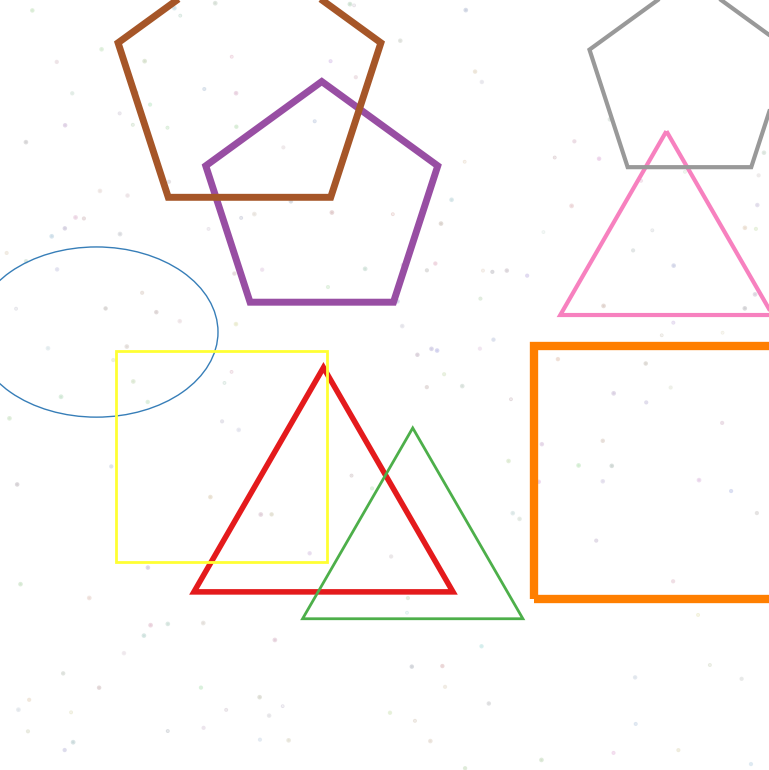[{"shape": "triangle", "thickness": 2, "radius": 0.97, "center": [0.42, 0.328]}, {"shape": "oval", "thickness": 0.5, "radius": 0.79, "center": [0.125, 0.569]}, {"shape": "triangle", "thickness": 1, "radius": 0.83, "center": [0.536, 0.279]}, {"shape": "pentagon", "thickness": 2.5, "radius": 0.79, "center": [0.418, 0.736]}, {"shape": "square", "thickness": 3, "radius": 0.82, "center": [0.858, 0.386]}, {"shape": "square", "thickness": 1, "radius": 0.69, "center": [0.287, 0.407]}, {"shape": "pentagon", "thickness": 2.5, "radius": 0.9, "center": [0.324, 0.889]}, {"shape": "triangle", "thickness": 1.5, "radius": 0.8, "center": [0.865, 0.67]}, {"shape": "pentagon", "thickness": 1.5, "radius": 0.68, "center": [0.895, 0.893]}]